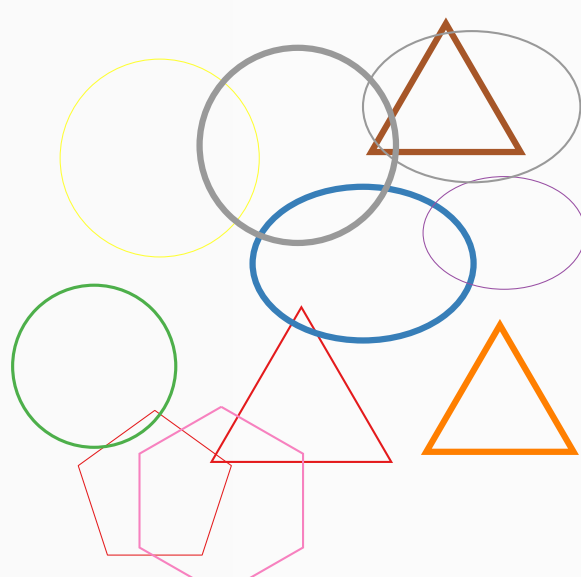[{"shape": "pentagon", "thickness": 0.5, "radius": 0.69, "center": [0.266, 0.15]}, {"shape": "triangle", "thickness": 1, "radius": 0.89, "center": [0.519, 0.289]}, {"shape": "oval", "thickness": 3, "radius": 0.95, "center": [0.625, 0.543]}, {"shape": "circle", "thickness": 1.5, "radius": 0.7, "center": [0.162, 0.365]}, {"shape": "oval", "thickness": 0.5, "radius": 0.7, "center": [0.867, 0.596]}, {"shape": "triangle", "thickness": 3, "radius": 0.73, "center": [0.86, 0.29]}, {"shape": "circle", "thickness": 0.5, "radius": 0.86, "center": [0.275, 0.725]}, {"shape": "triangle", "thickness": 3, "radius": 0.74, "center": [0.767, 0.81]}, {"shape": "hexagon", "thickness": 1, "radius": 0.81, "center": [0.381, 0.132]}, {"shape": "circle", "thickness": 3, "radius": 0.84, "center": [0.512, 0.747]}, {"shape": "oval", "thickness": 1, "radius": 0.94, "center": [0.812, 0.814]}]